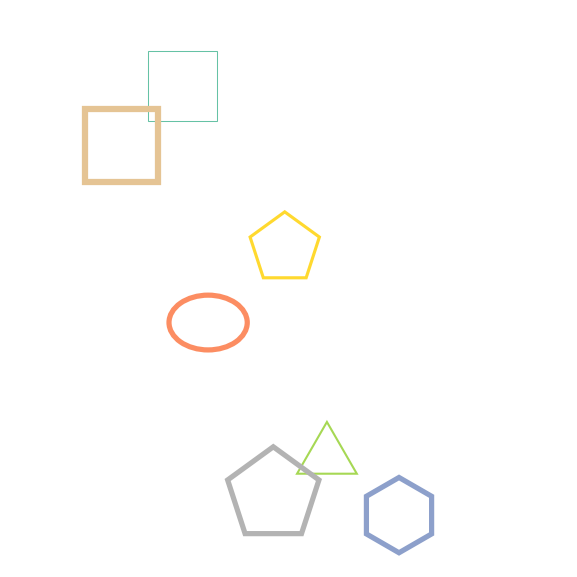[{"shape": "square", "thickness": 0.5, "radius": 0.3, "center": [0.316, 0.85]}, {"shape": "oval", "thickness": 2.5, "radius": 0.34, "center": [0.36, 0.441]}, {"shape": "hexagon", "thickness": 2.5, "radius": 0.33, "center": [0.691, 0.107]}, {"shape": "triangle", "thickness": 1, "radius": 0.3, "center": [0.566, 0.209]}, {"shape": "pentagon", "thickness": 1.5, "radius": 0.32, "center": [0.493, 0.569]}, {"shape": "square", "thickness": 3, "radius": 0.32, "center": [0.211, 0.747]}, {"shape": "pentagon", "thickness": 2.5, "radius": 0.42, "center": [0.473, 0.142]}]